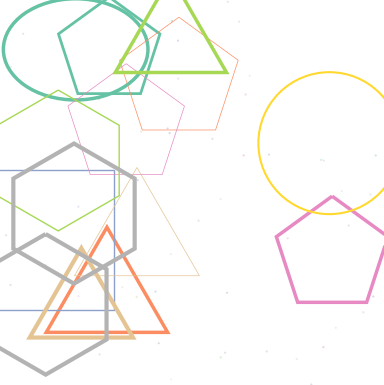[{"shape": "pentagon", "thickness": 2, "radius": 0.69, "center": [0.284, 0.869]}, {"shape": "oval", "thickness": 2.5, "radius": 0.94, "center": [0.197, 0.872]}, {"shape": "triangle", "thickness": 2.5, "radius": 0.91, "center": [0.278, 0.228]}, {"shape": "pentagon", "thickness": 0.5, "radius": 0.81, "center": [0.465, 0.793]}, {"shape": "square", "thickness": 1, "radius": 0.91, "center": [0.114, 0.377]}, {"shape": "pentagon", "thickness": 0.5, "radius": 0.8, "center": [0.328, 0.675]}, {"shape": "pentagon", "thickness": 2.5, "radius": 0.76, "center": [0.863, 0.338]}, {"shape": "hexagon", "thickness": 1, "radius": 0.91, "center": [0.151, 0.583]}, {"shape": "triangle", "thickness": 2.5, "radius": 0.83, "center": [0.444, 0.895]}, {"shape": "circle", "thickness": 1.5, "radius": 0.92, "center": [0.855, 0.628]}, {"shape": "triangle", "thickness": 3, "radius": 0.77, "center": [0.211, 0.201]}, {"shape": "triangle", "thickness": 0.5, "radius": 0.94, "center": [0.356, 0.377]}, {"shape": "hexagon", "thickness": 3, "radius": 0.91, "center": [0.192, 0.445]}, {"shape": "hexagon", "thickness": 3, "radius": 0.91, "center": [0.119, 0.21]}]